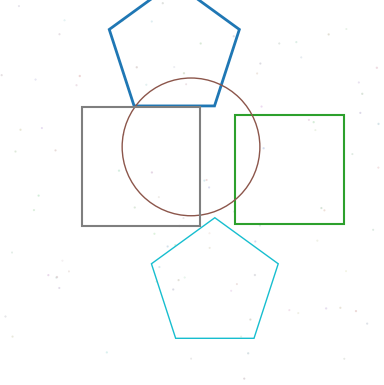[{"shape": "pentagon", "thickness": 2, "radius": 0.89, "center": [0.453, 0.869]}, {"shape": "square", "thickness": 1.5, "radius": 0.71, "center": [0.752, 0.559]}, {"shape": "circle", "thickness": 1, "radius": 0.89, "center": [0.496, 0.618]}, {"shape": "square", "thickness": 1.5, "radius": 0.77, "center": [0.366, 0.568]}, {"shape": "pentagon", "thickness": 1, "radius": 0.87, "center": [0.558, 0.261]}]